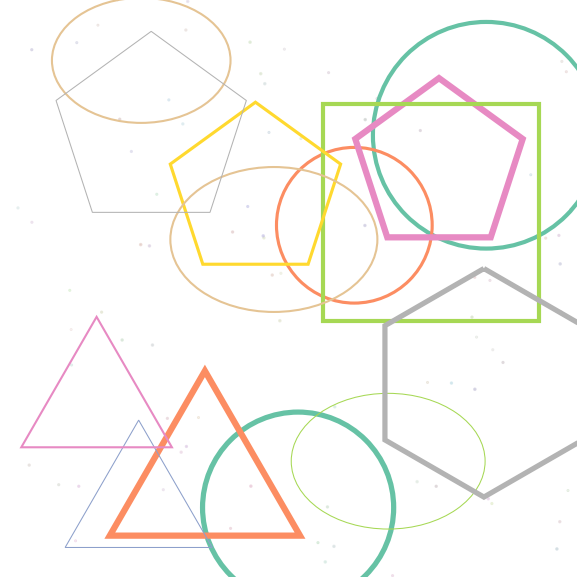[{"shape": "circle", "thickness": 2.5, "radius": 0.83, "center": [0.516, 0.12]}, {"shape": "circle", "thickness": 2, "radius": 0.98, "center": [0.842, 0.765]}, {"shape": "circle", "thickness": 1.5, "radius": 0.67, "center": [0.614, 0.609]}, {"shape": "triangle", "thickness": 3, "radius": 0.95, "center": [0.355, 0.167]}, {"shape": "triangle", "thickness": 0.5, "radius": 0.74, "center": [0.24, 0.125]}, {"shape": "pentagon", "thickness": 3, "radius": 0.76, "center": [0.76, 0.711]}, {"shape": "triangle", "thickness": 1, "radius": 0.75, "center": [0.167, 0.3]}, {"shape": "oval", "thickness": 0.5, "radius": 0.84, "center": [0.672, 0.201]}, {"shape": "square", "thickness": 2, "radius": 0.94, "center": [0.747, 0.631]}, {"shape": "pentagon", "thickness": 1.5, "radius": 0.78, "center": [0.442, 0.667]}, {"shape": "oval", "thickness": 1, "radius": 0.77, "center": [0.245, 0.895]}, {"shape": "oval", "thickness": 1, "radius": 0.9, "center": [0.474, 0.584]}, {"shape": "pentagon", "thickness": 0.5, "radius": 0.87, "center": [0.262, 0.772]}, {"shape": "hexagon", "thickness": 2.5, "radius": 0.99, "center": [0.838, 0.336]}]